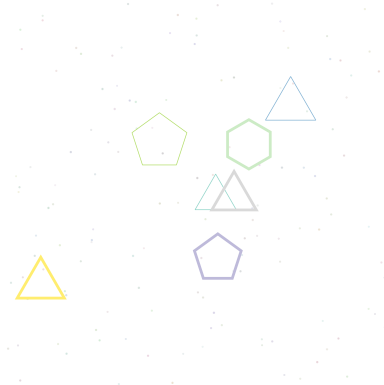[{"shape": "triangle", "thickness": 0.5, "radius": 0.31, "center": [0.56, 0.486]}, {"shape": "pentagon", "thickness": 2, "radius": 0.32, "center": [0.566, 0.329]}, {"shape": "triangle", "thickness": 0.5, "radius": 0.38, "center": [0.755, 0.726]}, {"shape": "pentagon", "thickness": 0.5, "radius": 0.37, "center": [0.414, 0.632]}, {"shape": "triangle", "thickness": 2, "radius": 0.33, "center": [0.608, 0.488]}, {"shape": "hexagon", "thickness": 2, "radius": 0.32, "center": [0.646, 0.625]}, {"shape": "triangle", "thickness": 2, "radius": 0.35, "center": [0.106, 0.261]}]